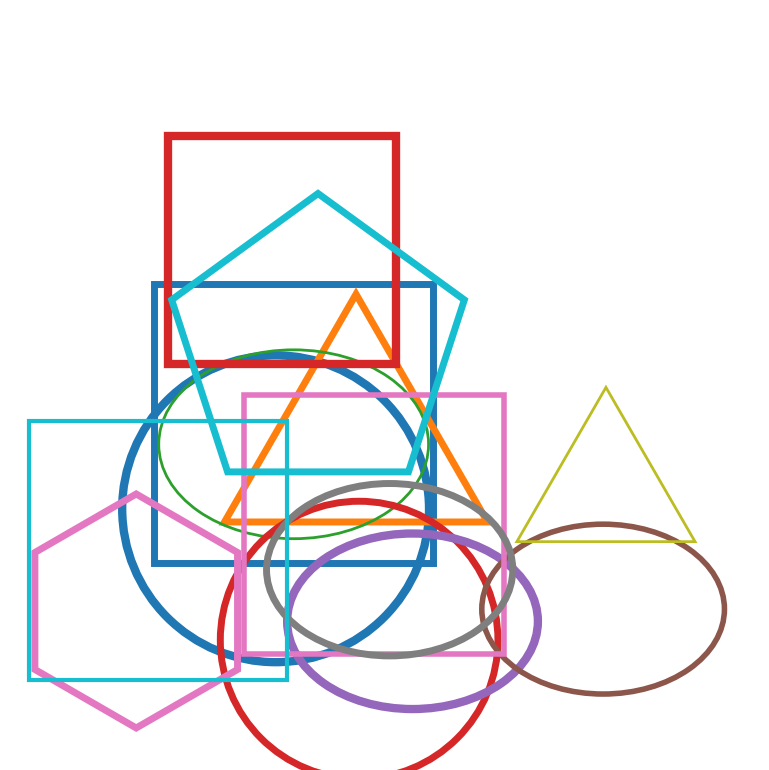[{"shape": "square", "thickness": 2.5, "radius": 0.91, "center": [0.382, 0.45]}, {"shape": "circle", "thickness": 3, "radius": 1.0, "center": [0.358, 0.339]}, {"shape": "triangle", "thickness": 2.5, "radius": 0.99, "center": [0.462, 0.421]}, {"shape": "oval", "thickness": 1, "radius": 0.88, "center": [0.381, 0.423]}, {"shape": "circle", "thickness": 2.5, "radius": 0.9, "center": [0.466, 0.169]}, {"shape": "square", "thickness": 3, "radius": 0.74, "center": [0.366, 0.676]}, {"shape": "oval", "thickness": 3, "radius": 0.81, "center": [0.536, 0.193]}, {"shape": "oval", "thickness": 2, "radius": 0.79, "center": [0.783, 0.209]}, {"shape": "square", "thickness": 2, "radius": 0.84, "center": [0.486, 0.319]}, {"shape": "hexagon", "thickness": 2.5, "radius": 0.76, "center": [0.177, 0.207]}, {"shape": "oval", "thickness": 2.5, "radius": 0.8, "center": [0.506, 0.26]}, {"shape": "triangle", "thickness": 1, "radius": 0.67, "center": [0.787, 0.363]}, {"shape": "pentagon", "thickness": 2.5, "radius": 1.0, "center": [0.413, 0.549]}, {"shape": "square", "thickness": 1.5, "radius": 0.84, "center": [0.205, 0.285]}]